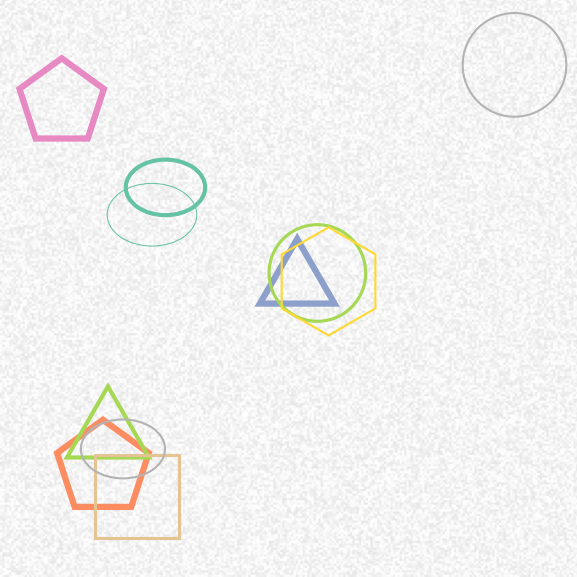[{"shape": "oval", "thickness": 0.5, "radius": 0.39, "center": [0.263, 0.627]}, {"shape": "oval", "thickness": 2, "radius": 0.34, "center": [0.287, 0.675]}, {"shape": "pentagon", "thickness": 3, "radius": 0.42, "center": [0.178, 0.189]}, {"shape": "triangle", "thickness": 3, "radius": 0.37, "center": [0.515, 0.511]}, {"shape": "pentagon", "thickness": 3, "radius": 0.38, "center": [0.107, 0.821]}, {"shape": "triangle", "thickness": 2, "radius": 0.41, "center": [0.187, 0.248]}, {"shape": "circle", "thickness": 1.5, "radius": 0.42, "center": [0.55, 0.526]}, {"shape": "hexagon", "thickness": 1, "radius": 0.47, "center": [0.569, 0.512]}, {"shape": "square", "thickness": 1.5, "radius": 0.36, "center": [0.237, 0.139]}, {"shape": "circle", "thickness": 1, "radius": 0.45, "center": [0.891, 0.887]}, {"shape": "oval", "thickness": 1, "radius": 0.36, "center": [0.213, 0.222]}]